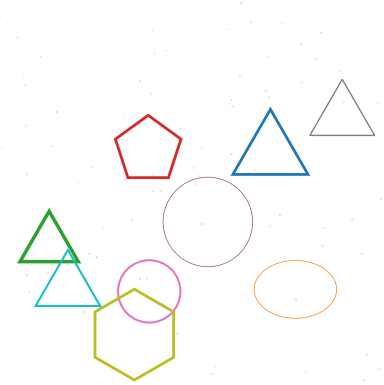[{"shape": "triangle", "thickness": 2, "radius": 0.56, "center": [0.702, 0.603]}, {"shape": "oval", "thickness": 0.5, "radius": 0.54, "center": [0.767, 0.248]}, {"shape": "triangle", "thickness": 2.5, "radius": 0.44, "center": [0.128, 0.364]}, {"shape": "pentagon", "thickness": 2, "radius": 0.45, "center": [0.385, 0.611]}, {"shape": "circle", "thickness": 0.5, "radius": 0.58, "center": [0.54, 0.424]}, {"shape": "circle", "thickness": 1.5, "radius": 0.4, "center": [0.388, 0.243]}, {"shape": "triangle", "thickness": 1, "radius": 0.49, "center": [0.889, 0.697]}, {"shape": "hexagon", "thickness": 2, "radius": 0.59, "center": [0.349, 0.131]}, {"shape": "triangle", "thickness": 1.5, "radius": 0.48, "center": [0.176, 0.254]}]